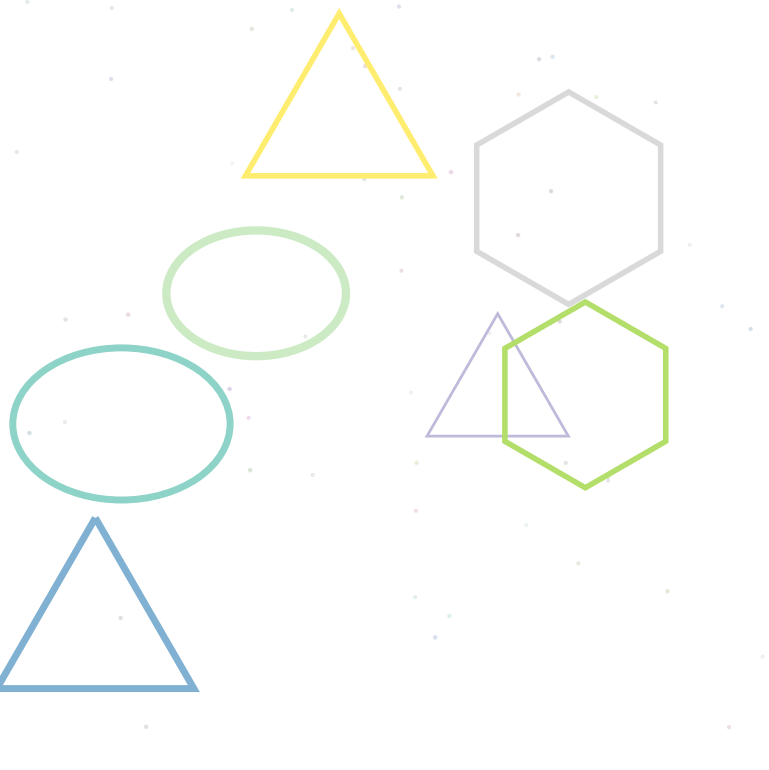[{"shape": "oval", "thickness": 2.5, "radius": 0.71, "center": [0.158, 0.449]}, {"shape": "triangle", "thickness": 1, "radius": 0.53, "center": [0.646, 0.487]}, {"shape": "triangle", "thickness": 2.5, "radius": 0.74, "center": [0.124, 0.18]}, {"shape": "hexagon", "thickness": 2, "radius": 0.6, "center": [0.76, 0.487]}, {"shape": "hexagon", "thickness": 2, "radius": 0.69, "center": [0.739, 0.743]}, {"shape": "oval", "thickness": 3, "radius": 0.58, "center": [0.333, 0.619]}, {"shape": "triangle", "thickness": 2, "radius": 0.7, "center": [0.441, 0.842]}]